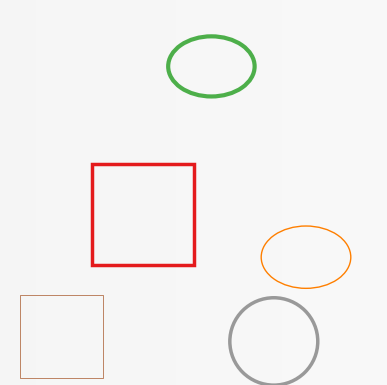[{"shape": "square", "thickness": 2.5, "radius": 0.66, "center": [0.368, 0.443]}, {"shape": "oval", "thickness": 3, "radius": 0.56, "center": [0.546, 0.828]}, {"shape": "oval", "thickness": 1, "radius": 0.58, "center": [0.79, 0.332]}, {"shape": "square", "thickness": 0.5, "radius": 0.54, "center": [0.159, 0.126]}, {"shape": "circle", "thickness": 2.5, "radius": 0.57, "center": [0.707, 0.113]}]